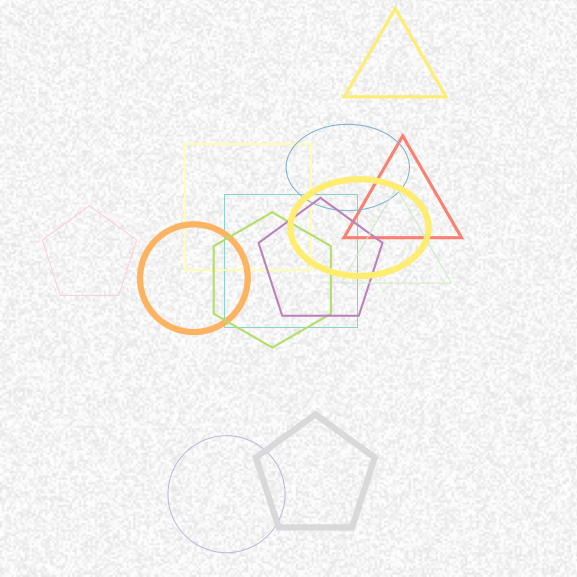[{"shape": "square", "thickness": 0.5, "radius": 0.58, "center": [0.503, 0.549]}, {"shape": "square", "thickness": 1, "radius": 0.54, "center": [0.429, 0.641]}, {"shape": "circle", "thickness": 0.5, "radius": 0.51, "center": [0.392, 0.143]}, {"shape": "triangle", "thickness": 1.5, "radius": 0.59, "center": [0.697, 0.646]}, {"shape": "oval", "thickness": 0.5, "radius": 0.53, "center": [0.602, 0.709]}, {"shape": "circle", "thickness": 3, "radius": 0.47, "center": [0.336, 0.517]}, {"shape": "hexagon", "thickness": 1, "radius": 0.59, "center": [0.471, 0.514]}, {"shape": "pentagon", "thickness": 0.5, "radius": 0.43, "center": [0.155, 0.557]}, {"shape": "pentagon", "thickness": 3, "radius": 0.54, "center": [0.546, 0.173]}, {"shape": "pentagon", "thickness": 1, "radius": 0.56, "center": [0.555, 0.544]}, {"shape": "triangle", "thickness": 0.5, "radius": 0.55, "center": [0.686, 0.564]}, {"shape": "triangle", "thickness": 1.5, "radius": 0.51, "center": [0.684, 0.882]}, {"shape": "oval", "thickness": 3, "radius": 0.6, "center": [0.622, 0.605]}]